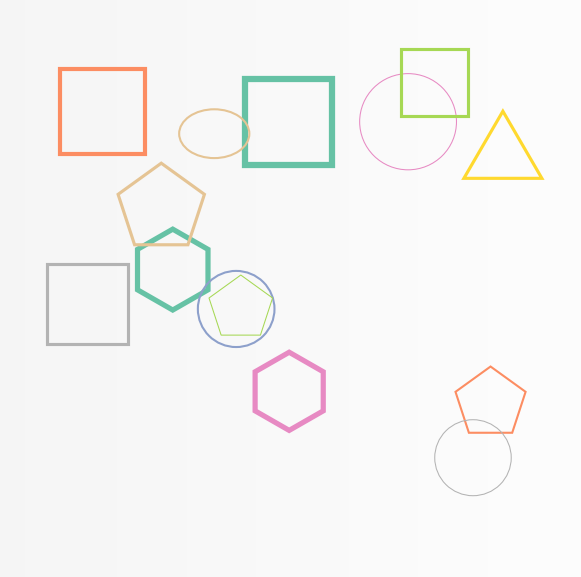[{"shape": "hexagon", "thickness": 2.5, "radius": 0.35, "center": [0.297, 0.532]}, {"shape": "square", "thickness": 3, "radius": 0.37, "center": [0.496, 0.787]}, {"shape": "square", "thickness": 2, "radius": 0.37, "center": [0.177, 0.806]}, {"shape": "pentagon", "thickness": 1, "radius": 0.32, "center": [0.844, 0.301]}, {"shape": "circle", "thickness": 1, "radius": 0.33, "center": [0.406, 0.464]}, {"shape": "hexagon", "thickness": 2.5, "radius": 0.34, "center": [0.498, 0.322]}, {"shape": "circle", "thickness": 0.5, "radius": 0.42, "center": [0.702, 0.788]}, {"shape": "square", "thickness": 1.5, "radius": 0.29, "center": [0.748, 0.856]}, {"shape": "pentagon", "thickness": 0.5, "radius": 0.29, "center": [0.414, 0.465]}, {"shape": "triangle", "thickness": 1.5, "radius": 0.39, "center": [0.865, 0.729]}, {"shape": "pentagon", "thickness": 1.5, "radius": 0.39, "center": [0.277, 0.638]}, {"shape": "oval", "thickness": 1, "radius": 0.3, "center": [0.369, 0.768]}, {"shape": "circle", "thickness": 0.5, "radius": 0.33, "center": [0.814, 0.207]}, {"shape": "square", "thickness": 1.5, "radius": 0.35, "center": [0.15, 0.472]}]